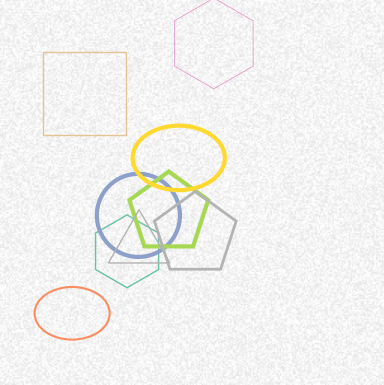[{"shape": "hexagon", "thickness": 1, "radius": 0.47, "center": [0.33, 0.347]}, {"shape": "oval", "thickness": 1.5, "radius": 0.49, "center": [0.187, 0.186]}, {"shape": "circle", "thickness": 3, "radius": 0.54, "center": [0.359, 0.441]}, {"shape": "hexagon", "thickness": 0.5, "radius": 0.59, "center": [0.555, 0.887]}, {"shape": "pentagon", "thickness": 3, "radius": 0.54, "center": [0.438, 0.447]}, {"shape": "oval", "thickness": 3, "radius": 0.6, "center": [0.464, 0.59]}, {"shape": "square", "thickness": 1, "radius": 0.54, "center": [0.219, 0.756]}, {"shape": "triangle", "thickness": 1, "radius": 0.46, "center": [0.361, 0.363]}, {"shape": "pentagon", "thickness": 2, "radius": 0.56, "center": [0.507, 0.391]}]